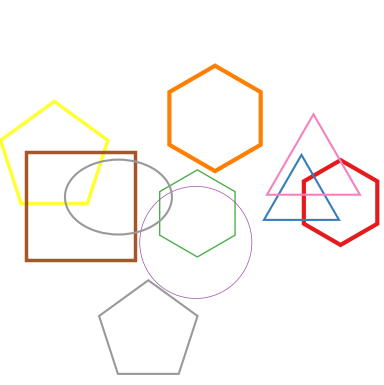[{"shape": "hexagon", "thickness": 3, "radius": 0.55, "center": [0.885, 0.474]}, {"shape": "triangle", "thickness": 1.5, "radius": 0.56, "center": [0.783, 0.485]}, {"shape": "hexagon", "thickness": 1, "radius": 0.57, "center": [0.513, 0.446]}, {"shape": "circle", "thickness": 0.5, "radius": 0.73, "center": [0.509, 0.37]}, {"shape": "hexagon", "thickness": 3, "radius": 0.68, "center": [0.559, 0.692]}, {"shape": "pentagon", "thickness": 2.5, "radius": 0.73, "center": [0.141, 0.59]}, {"shape": "square", "thickness": 2.5, "radius": 0.7, "center": [0.209, 0.465]}, {"shape": "triangle", "thickness": 1.5, "radius": 0.7, "center": [0.814, 0.564]}, {"shape": "pentagon", "thickness": 1.5, "radius": 0.67, "center": [0.385, 0.138]}, {"shape": "oval", "thickness": 1.5, "radius": 0.69, "center": [0.308, 0.488]}]